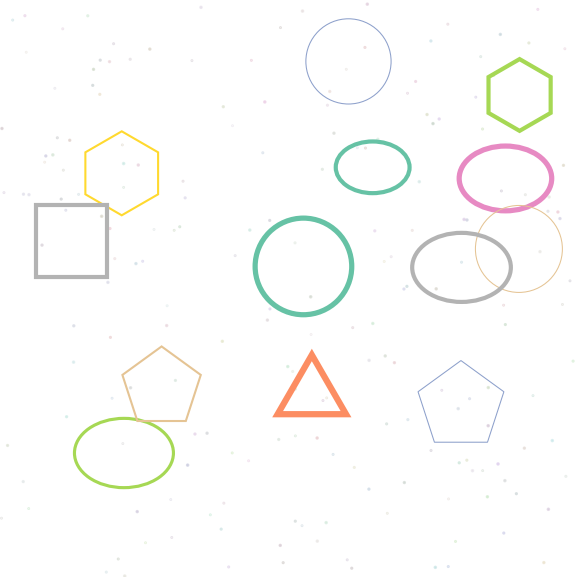[{"shape": "oval", "thickness": 2, "radius": 0.32, "center": [0.645, 0.709]}, {"shape": "circle", "thickness": 2.5, "radius": 0.42, "center": [0.525, 0.538]}, {"shape": "triangle", "thickness": 3, "radius": 0.34, "center": [0.54, 0.316]}, {"shape": "pentagon", "thickness": 0.5, "radius": 0.39, "center": [0.798, 0.297]}, {"shape": "circle", "thickness": 0.5, "radius": 0.37, "center": [0.603, 0.893]}, {"shape": "oval", "thickness": 2.5, "radius": 0.4, "center": [0.875, 0.69]}, {"shape": "oval", "thickness": 1.5, "radius": 0.43, "center": [0.215, 0.215]}, {"shape": "hexagon", "thickness": 2, "radius": 0.31, "center": [0.9, 0.835]}, {"shape": "hexagon", "thickness": 1, "radius": 0.36, "center": [0.211, 0.699]}, {"shape": "pentagon", "thickness": 1, "radius": 0.36, "center": [0.28, 0.328]}, {"shape": "circle", "thickness": 0.5, "radius": 0.38, "center": [0.899, 0.568]}, {"shape": "square", "thickness": 2, "radius": 0.31, "center": [0.124, 0.582]}, {"shape": "oval", "thickness": 2, "radius": 0.43, "center": [0.799, 0.536]}]